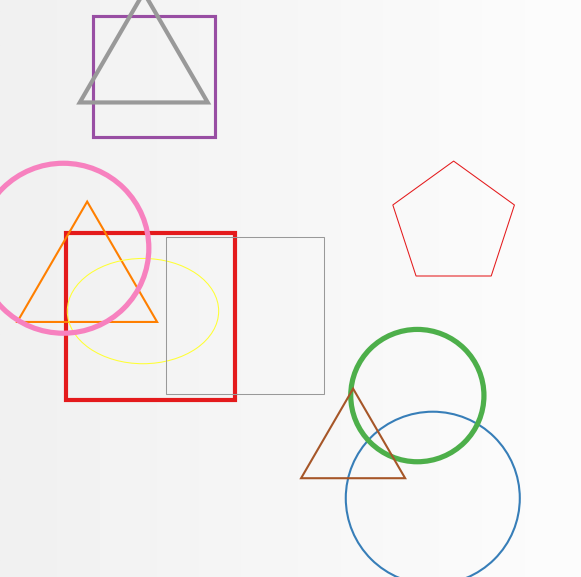[{"shape": "pentagon", "thickness": 0.5, "radius": 0.55, "center": [0.78, 0.61]}, {"shape": "square", "thickness": 2, "radius": 0.72, "center": [0.259, 0.451]}, {"shape": "circle", "thickness": 1, "radius": 0.75, "center": [0.745, 0.137]}, {"shape": "circle", "thickness": 2.5, "radius": 0.57, "center": [0.718, 0.314]}, {"shape": "square", "thickness": 1.5, "radius": 0.53, "center": [0.265, 0.867]}, {"shape": "triangle", "thickness": 1, "radius": 0.69, "center": [0.15, 0.511]}, {"shape": "oval", "thickness": 0.5, "radius": 0.65, "center": [0.246, 0.46]}, {"shape": "triangle", "thickness": 1, "radius": 0.52, "center": [0.608, 0.223]}, {"shape": "circle", "thickness": 2.5, "radius": 0.74, "center": [0.109, 0.569]}, {"shape": "triangle", "thickness": 2, "radius": 0.64, "center": [0.247, 0.885]}, {"shape": "square", "thickness": 0.5, "radius": 0.68, "center": [0.421, 0.453]}]